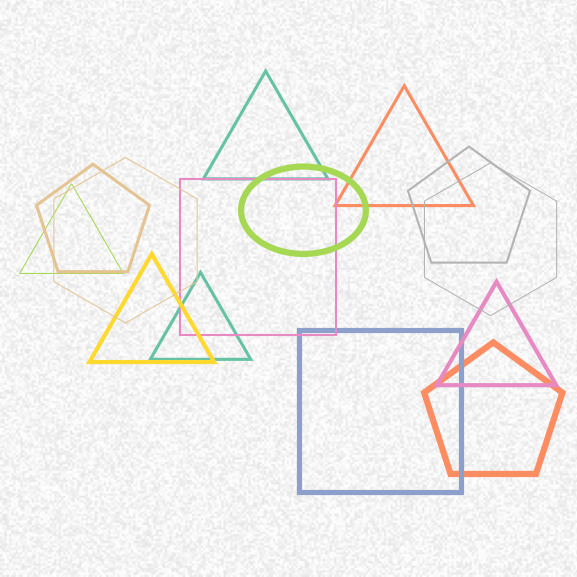[{"shape": "triangle", "thickness": 1.5, "radius": 0.62, "center": [0.46, 0.752]}, {"shape": "triangle", "thickness": 1.5, "radius": 0.5, "center": [0.347, 0.427]}, {"shape": "triangle", "thickness": 1.5, "radius": 0.69, "center": [0.7, 0.712]}, {"shape": "pentagon", "thickness": 3, "radius": 0.63, "center": [0.854, 0.28]}, {"shape": "square", "thickness": 2.5, "radius": 0.7, "center": [0.658, 0.288]}, {"shape": "triangle", "thickness": 2, "radius": 0.6, "center": [0.86, 0.392]}, {"shape": "square", "thickness": 1, "radius": 0.67, "center": [0.447, 0.554]}, {"shape": "oval", "thickness": 3, "radius": 0.54, "center": [0.526, 0.635]}, {"shape": "triangle", "thickness": 0.5, "radius": 0.52, "center": [0.124, 0.577]}, {"shape": "triangle", "thickness": 2, "radius": 0.62, "center": [0.263, 0.435]}, {"shape": "pentagon", "thickness": 1.5, "radius": 0.51, "center": [0.161, 0.612]}, {"shape": "hexagon", "thickness": 0.5, "radius": 0.72, "center": [0.217, 0.583]}, {"shape": "hexagon", "thickness": 0.5, "radius": 0.66, "center": [0.849, 0.585]}, {"shape": "pentagon", "thickness": 1, "radius": 0.56, "center": [0.812, 0.634]}]